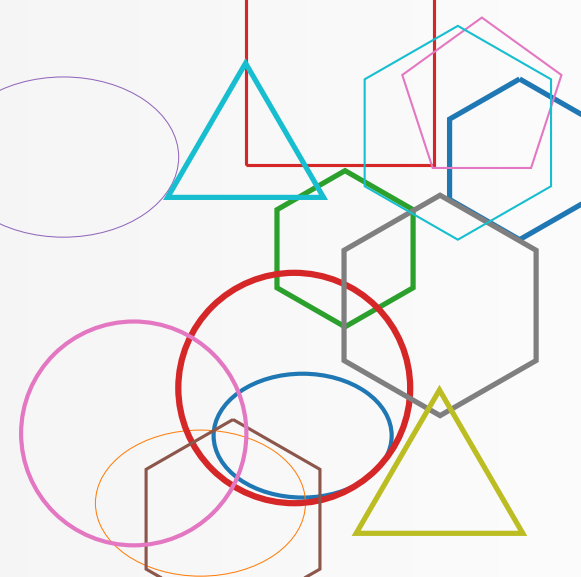[{"shape": "hexagon", "thickness": 2.5, "radius": 0.7, "center": [0.894, 0.723]}, {"shape": "oval", "thickness": 2, "radius": 0.77, "center": [0.521, 0.245]}, {"shape": "oval", "thickness": 0.5, "radius": 0.9, "center": [0.345, 0.128]}, {"shape": "hexagon", "thickness": 2.5, "radius": 0.68, "center": [0.594, 0.568]}, {"shape": "square", "thickness": 1.5, "radius": 0.81, "center": [0.585, 0.875]}, {"shape": "circle", "thickness": 3, "radius": 1.0, "center": [0.506, 0.327]}, {"shape": "oval", "thickness": 0.5, "radius": 0.99, "center": [0.109, 0.727]}, {"shape": "hexagon", "thickness": 1.5, "radius": 0.86, "center": [0.401, 0.1]}, {"shape": "pentagon", "thickness": 1, "radius": 0.72, "center": [0.829, 0.825]}, {"shape": "circle", "thickness": 2, "radius": 0.97, "center": [0.23, 0.249]}, {"shape": "hexagon", "thickness": 2.5, "radius": 0.95, "center": [0.757, 0.47]}, {"shape": "triangle", "thickness": 2.5, "radius": 0.83, "center": [0.756, 0.158]}, {"shape": "triangle", "thickness": 2.5, "radius": 0.77, "center": [0.422, 0.735]}, {"shape": "hexagon", "thickness": 1, "radius": 0.93, "center": [0.788, 0.769]}]